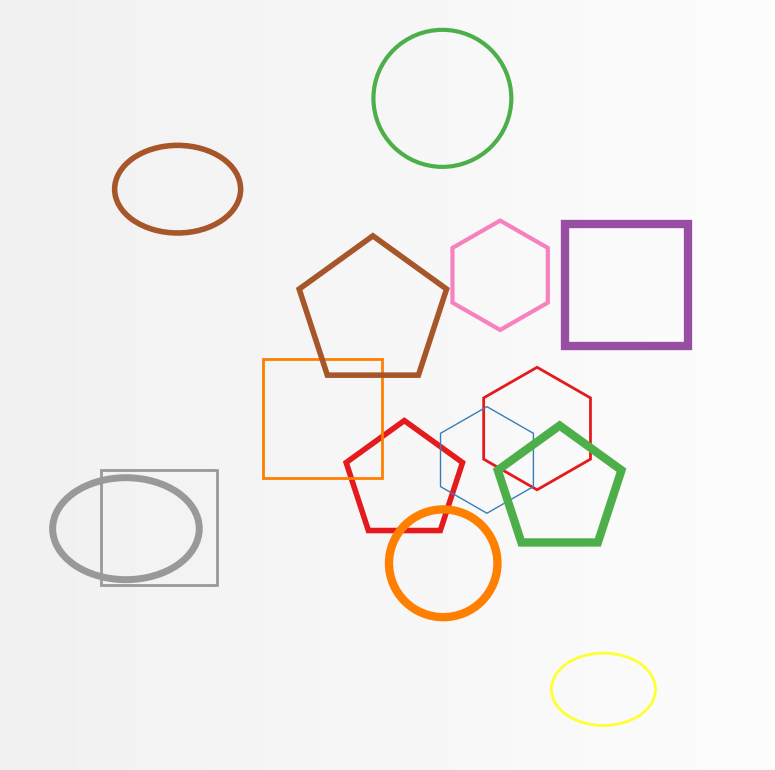[{"shape": "hexagon", "thickness": 1, "radius": 0.4, "center": [0.693, 0.443]}, {"shape": "pentagon", "thickness": 2, "radius": 0.39, "center": [0.522, 0.375]}, {"shape": "hexagon", "thickness": 0.5, "radius": 0.35, "center": [0.628, 0.403]}, {"shape": "pentagon", "thickness": 3, "radius": 0.42, "center": [0.722, 0.363]}, {"shape": "circle", "thickness": 1.5, "radius": 0.44, "center": [0.571, 0.872]}, {"shape": "square", "thickness": 3, "radius": 0.4, "center": [0.808, 0.63]}, {"shape": "square", "thickness": 1, "radius": 0.39, "center": [0.416, 0.456]}, {"shape": "circle", "thickness": 3, "radius": 0.35, "center": [0.572, 0.268]}, {"shape": "oval", "thickness": 1, "radius": 0.34, "center": [0.779, 0.105]}, {"shape": "pentagon", "thickness": 2, "radius": 0.5, "center": [0.481, 0.594]}, {"shape": "oval", "thickness": 2, "radius": 0.41, "center": [0.229, 0.754]}, {"shape": "hexagon", "thickness": 1.5, "radius": 0.36, "center": [0.645, 0.643]}, {"shape": "square", "thickness": 1, "radius": 0.37, "center": [0.205, 0.315]}, {"shape": "oval", "thickness": 2.5, "radius": 0.47, "center": [0.163, 0.313]}]